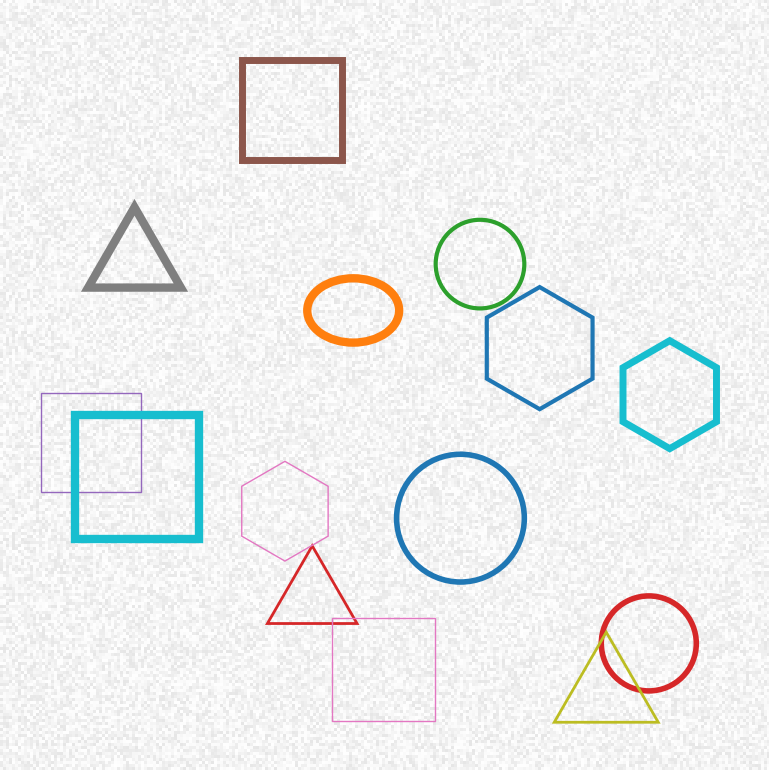[{"shape": "circle", "thickness": 2, "radius": 0.41, "center": [0.598, 0.327]}, {"shape": "hexagon", "thickness": 1.5, "radius": 0.4, "center": [0.701, 0.548]}, {"shape": "oval", "thickness": 3, "radius": 0.3, "center": [0.459, 0.597]}, {"shape": "circle", "thickness": 1.5, "radius": 0.29, "center": [0.623, 0.657]}, {"shape": "triangle", "thickness": 1, "radius": 0.34, "center": [0.405, 0.224]}, {"shape": "circle", "thickness": 2, "radius": 0.31, "center": [0.843, 0.164]}, {"shape": "square", "thickness": 0.5, "radius": 0.32, "center": [0.118, 0.425]}, {"shape": "square", "thickness": 2.5, "radius": 0.32, "center": [0.379, 0.857]}, {"shape": "hexagon", "thickness": 0.5, "radius": 0.32, "center": [0.37, 0.336]}, {"shape": "square", "thickness": 0.5, "radius": 0.33, "center": [0.498, 0.13]}, {"shape": "triangle", "thickness": 3, "radius": 0.35, "center": [0.175, 0.661]}, {"shape": "triangle", "thickness": 1, "radius": 0.39, "center": [0.787, 0.101]}, {"shape": "hexagon", "thickness": 2.5, "radius": 0.35, "center": [0.87, 0.487]}, {"shape": "square", "thickness": 3, "radius": 0.4, "center": [0.178, 0.381]}]